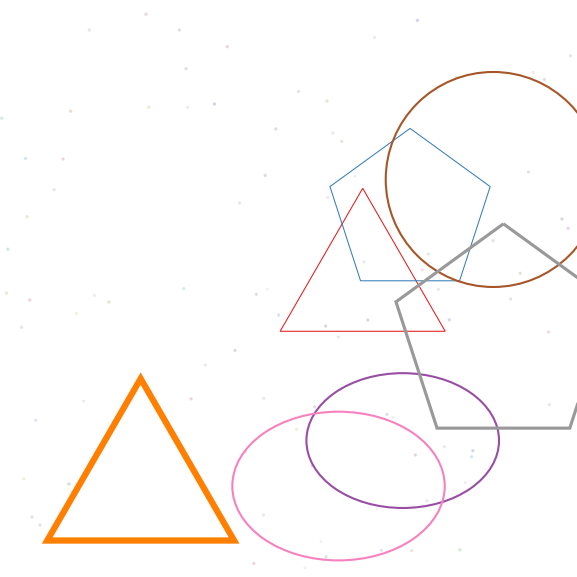[{"shape": "triangle", "thickness": 0.5, "radius": 0.83, "center": [0.628, 0.508]}, {"shape": "pentagon", "thickness": 0.5, "radius": 0.73, "center": [0.71, 0.631]}, {"shape": "oval", "thickness": 1, "radius": 0.83, "center": [0.697, 0.236]}, {"shape": "triangle", "thickness": 3, "radius": 0.93, "center": [0.244, 0.157]}, {"shape": "circle", "thickness": 1, "radius": 0.93, "center": [0.854, 0.688]}, {"shape": "oval", "thickness": 1, "radius": 0.92, "center": [0.586, 0.157]}, {"shape": "pentagon", "thickness": 1.5, "radius": 0.98, "center": [0.872, 0.416]}]